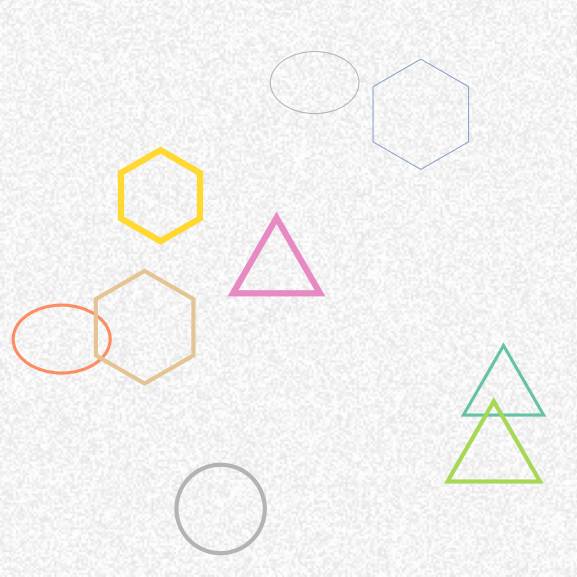[{"shape": "triangle", "thickness": 1.5, "radius": 0.4, "center": [0.872, 0.321]}, {"shape": "oval", "thickness": 1.5, "radius": 0.42, "center": [0.107, 0.412]}, {"shape": "hexagon", "thickness": 0.5, "radius": 0.48, "center": [0.729, 0.801]}, {"shape": "triangle", "thickness": 3, "radius": 0.44, "center": [0.479, 0.535]}, {"shape": "triangle", "thickness": 2, "radius": 0.46, "center": [0.855, 0.212]}, {"shape": "hexagon", "thickness": 3, "radius": 0.39, "center": [0.278, 0.66]}, {"shape": "hexagon", "thickness": 2, "radius": 0.49, "center": [0.25, 0.432]}, {"shape": "circle", "thickness": 2, "radius": 0.38, "center": [0.382, 0.118]}, {"shape": "oval", "thickness": 0.5, "radius": 0.38, "center": [0.545, 0.856]}]